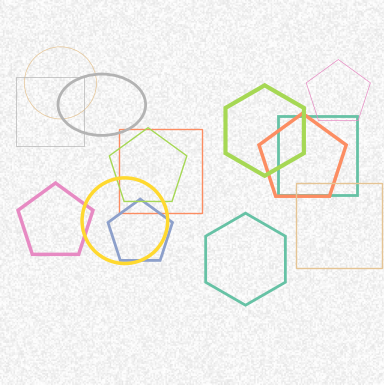[{"shape": "hexagon", "thickness": 2, "radius": 0.6, "center": [0.638, 0.327]}, {"shape": "square", "thickness": 2, "radius": 0.51, "center": [0.824, 0.596]}, {"shape": "square", "thickness": 1, "radius": 0.54, "center": [0.417, 0.556]}, {"shape": "pentagon", "thickness": 2.5, "radius": 0.6, "center": [0.786, 0.587]}, {"shape": "pentagon", "thickness": 2, "radius": 0.44, "center": [0.364, 0.395]}, {"shape": "pentagon", "thickness": 0.5, "radius": 0.44, "center": [0.879, 0.758]}, {"shape": "pentagon", "thickness": 2.5, "radius": 0.51, "center": [0.144, 0.422]}, {"shape": "hexagon", "thickness": 3, "radius": 0.59, "center": [0.687, 0.661]}, {"shape": "pentagon", "thickness": 1, "radius": 0.53, "center": [0.385, 0.562]}, {"shape": "circle", "thickness": 2.5, "radius": 0.56, "center": [0.324, 0.427]}, {"shape": "square", "thickness": 1, "radius": 0.56, "center": [0.881, 0.414]}, {"shape": "circle", "thickness": 0.5, "radius": 0.47, "center": [0.157, 0.785]}, {"shape": "square", "thickness": 0.5, "radius": 0.45, "center": [0.13, 0.71]}, {"shape": "oval", "thickness": 2, "radius": 0.57, "center": [0.264, 0.728]}]